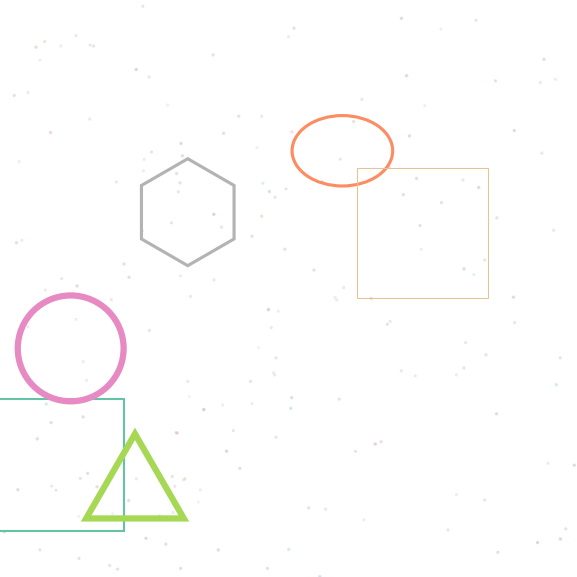[{"shape": "square", "thickness": 1, "radius": 0.57, "center": [0.101, 0.193]}, {"shape": "oval", "thickness": 1.5, "radius": 0.44, "center": [0.593, 0.738]}, {"shape": "circle", "thickness": 3, "radius": 0.46, "center": [0.122, 0.396]}, {"shape": "triangle", "thickness": 3, "radius": 0.49, "center": [0.234, 0.15]}, {"shape": "square", "thickness": 0.5, "radius": 0.57, "center": [0.731, 0.596]}, {"shape": "hexagon", "thickness": 1.5, "radius": 0.46, "center": [0.325, 0.632]}]